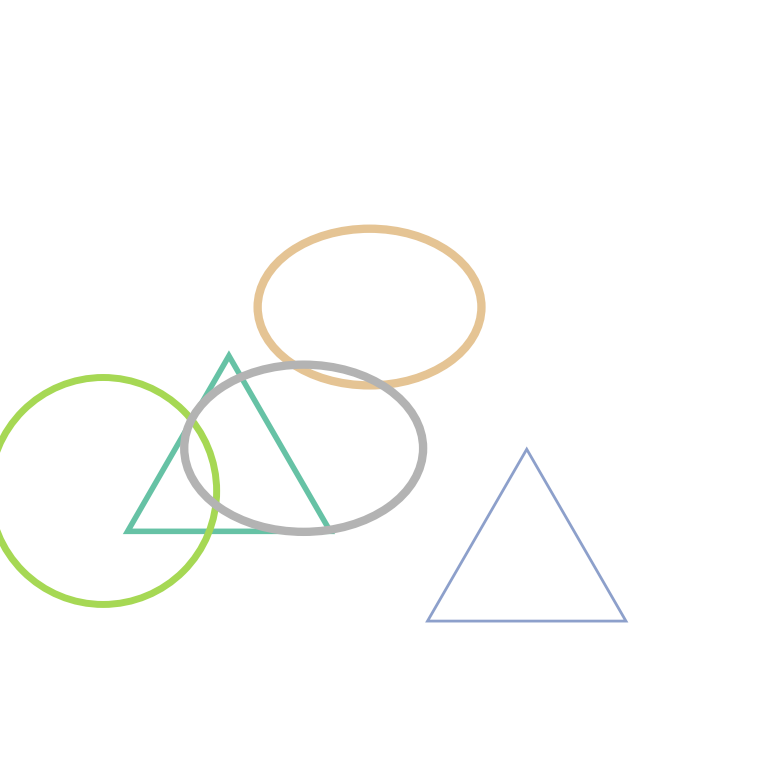[{"shape": "triangle", "thickness": 2, "radius": 0.76, "center": [0.297, 0.386]}, {"shape": "triangle", "thickness": 1, "radius": 0.74, "center": [0.684, 0.268]}, {"shape": "circle", "thickness": 2.5, "radius": 0.74, "center": [0.134, 0.362]}, {"shape": "oval", "thickness": 3, "radius": 0.73, "center": [0.48, 0.601]}, {"shape": "oval", "thickness": 3, "radius": 0.78, "center": [0.394, 0.418]}]